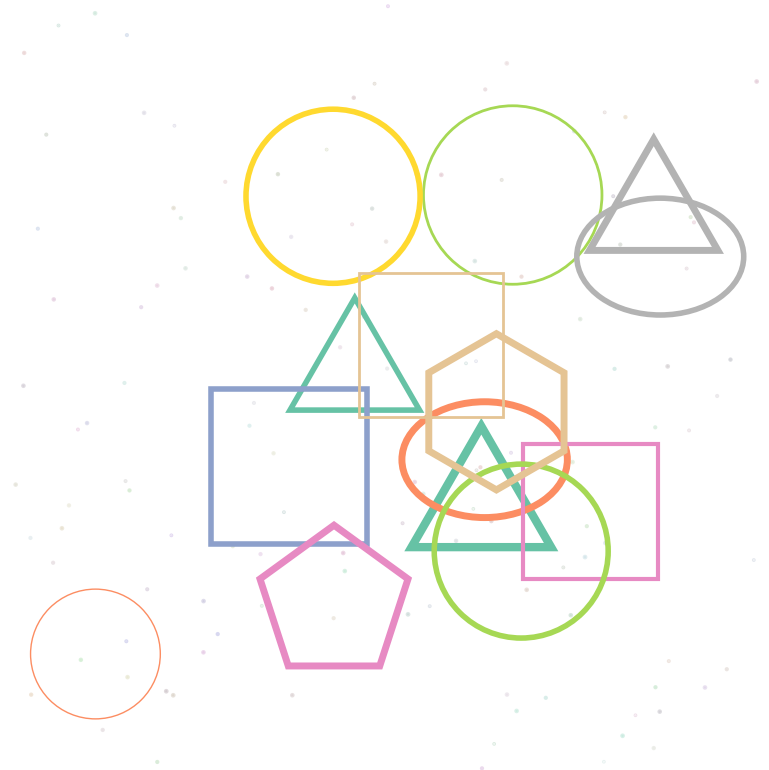[{"shape": "triangle", "thickness": 3, "radius": 0.52, "center": [0.625, 0.342]}, {"shape": "triangle", "thickness": 2, "radius": 0.49, "center": [0.461, 0.516]}, {"shape": "circle", "thickness": 0.5, "radius": 0.42, "center": [0.124, 0.151]}, {"shape": "oval", "thickness": 2.5, "radius": 0.54, "center": [0.629, 0.403]}, {"shape": "square", "thickness": 2, "radius": 0.5, "center": [0.376, 0.394]}, {"shape": "pentagon", "thickness": 2.5, "radius": 0.51, "center": [0.434, 0.217]}, {"shape": "square", "thickness": 1.5, "radius": 0.44, "center": [0.767, 0.336]}, {"shape": "circle", "thickness": 2, "radius": 0.56, "center": [0.677, 0.284]}, {"shape": "circle", "thickness": 1, "radius": 0.58, "center": [0.666, 0.747]}, {"shape": "circle", "thickness": 2, "radius": 0.57, "center": [0.433, 0.745]}, {"shape": "hexagon", "thickness": 2.5, "radius": 0.51, "center": [0.645, 0.465]}, {"shape": "square", "thickness": 1, "radius": 0.47, "center": [0.56, 0.552]}, {"shape": "oval", "thickness": 2, "radius": 0.54, "center": [0.857, 0.667]}, {"shape": "triangle", "thickness": 2.5, "radius": 0.48, "center": [0.849, 0.723]}]